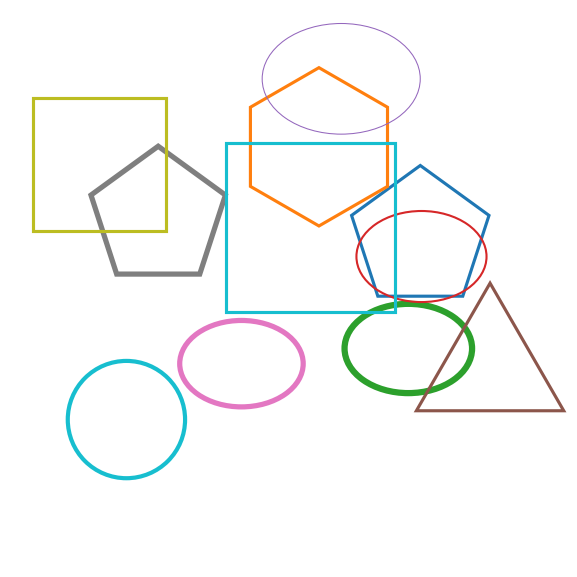[{"shape": "pentagon", "thickness": 1.5, "radius": 0.63, "center": [0.728, 0.587]}, {"shape": "hexagon", "thickness": 1.5, "radius": 0.69, "center": [0.552, 0.745]}, {"shape": "oval", "thickness": 3, "radius": 0.55, "center": [0.707, 0.396]}, {"shape": "oval", "thickness": 1, "radius": 0.56, "center": [0.73, 0.555]}, {"shape": "oval", "thickness": 0.5, "radius": 0.68, "center": [0.591, 0.863]}, {"shape": "triangle", "thickness": 1.5, "radius": 0.74, "center": [0.849, 0.362]}, {"shape": "oval", "thickness": 2.5, "radius": 0.53, "center": [0.418, 0.369]}, {"shape": "pentagon", "thickness": 2.5, "radius": 0.61, "center": [0.274, 0.624]}, {"shape": "square", "thickness": 1.5, "radius": 0.58, "center": [0.172, 0.714]}, {"shape": "square", "thickness": 1.5, "radius": 0.73, "center": [0.537, 0.605]}, {"shape": "circle", "thickness": 2, "radius": 0.51, "center": [0.219, 0.273]}]